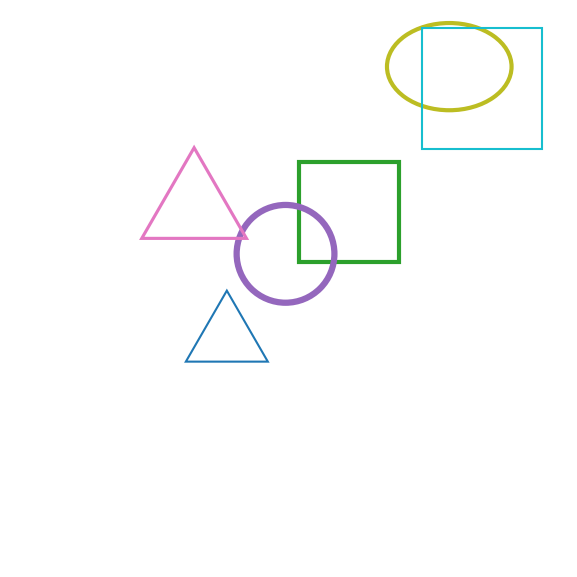[{"shape": "triangle", "thickness": 1, "radius": 0.41, "center": [0.393, 0.414]}, {"shape": "square", "thickness": 2, "radius": 0.43, "center": [0.604, 0.632]}, {"shape": "circle", "thickness": 3, "radius": 0.42, "center": [0.494, 0.56]}, {"shape": "triangle", "thickness": 1.5, "radius": 0.52, "center": [0.336, 0.639]}, {"shape": "oval", "thickness": 2, "radius": 0.54, "center": [0.778, 0.884]}, {"shape": "square", "thickness": 1, "radius": 0.52, "center": [0.835, 0.846]}]